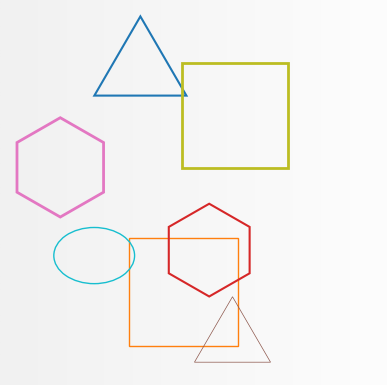[{"shape": "triangle", "thickness": 1.5, "radius": 0.69, "center": [0.362, 0.82]}, {"shape": "square", "thickness": 1, "radius": 0.7, "center": [0.474, 0.241]}, {"shape": "hexagon", "thickness": 1.5, "radius": 0.6, "center": [0.54, 0.35]}, {"shape": "triangle", "thickness": 0.5, "radius": 0.57, "center": [0.6, 0.116]}, {"shape": "hexagon", "thickness": 2, "radius": 0.64, "center": [0.156, 0.565]}, {"shape": "square", "thickness": 2, "radius": 0.69, "center": [0.607, 0.7]}, {"shape": "oval", "thickness": 1, "radius": 0.52, "center": [0.243, 0.336]}]